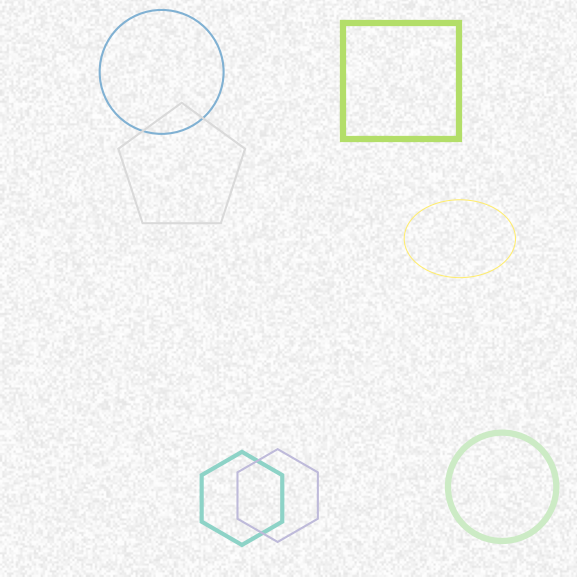[{"shape": "hexagon", "thickness": 2, "radius": 0.4, "center": [0.419, 0.136]}, {"shape": "hexagon", "thickness": 1, "radius": 0.4, "center": [0.481, 0.141]}, {"shape": "circle", "thickness": 1, "radius": 0.54, "center": [0.28, 0.875]}, {"shape": "square", "thickness": 3, "radius": 0.5, "center": [0.695, 0.859]}, {"shape": "pentagon", "thickness": 1, "radius": 0.58, "center": [0.315, 0.706]}, {"shape": "circle", "thickness": 3, "radius": 0.47, "center": [0.87, 0.156]}, {"shape": "oval", "thickness": 0.5, "radius": 0.48, "center": [0.796, 0.586]}]